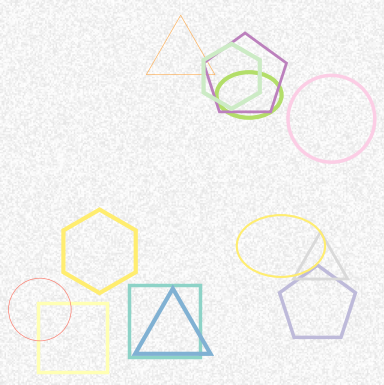[{"shape": "square", "thickness": 2.5, "radius": 0.46, "center": [0.426, 0.166]}, {"shape": "square", "thickness": 2.5, "radius": 0.45, "center": [0.188, 0.123]}, {"shape": "pentagon", "thickness": 2.5, "radius": 0.52, "center": [0.825, 0.208]}, {"shape": "circle", "thickness": 0.5, "radius": 0.41, "center": [0.103, 0.196]}, {"shape": "triangle", "thickness": 3, "radius": 0.56, "center": [0.449, 0.138]}, {"shape": "triangle", "thickness": 0.5, "radius": 0.51, "center": [0.469, 0.858]}, {"shape": "oval", "thickness": 3, "radius": 0.42, "center": [0.647, 0.753]}, {"shape": "circle", "thickness": 2.5, "radius": 0.56, "center": [0.861, 0.691]}, {"shape": "triangle", "thickness": 2, "radius": 0.41, "center": [0.833, 0.316]}, {"shape": "pentagon", "thickness": 2, "radius": 0.57, "center": [0.636, 0.801]}, {"shape": "hexagon", "thickness": 3, "radius": 0.42, "center": [0.602, 0.802]}, {"shape": "hexagon", "thickness": 3, "radius": 0.54, "center": [0.259, 0.347]}, {"shape": "oval", "thickness": 1.5, "radius": 0.57, "center": [0.73, 0.361]}]